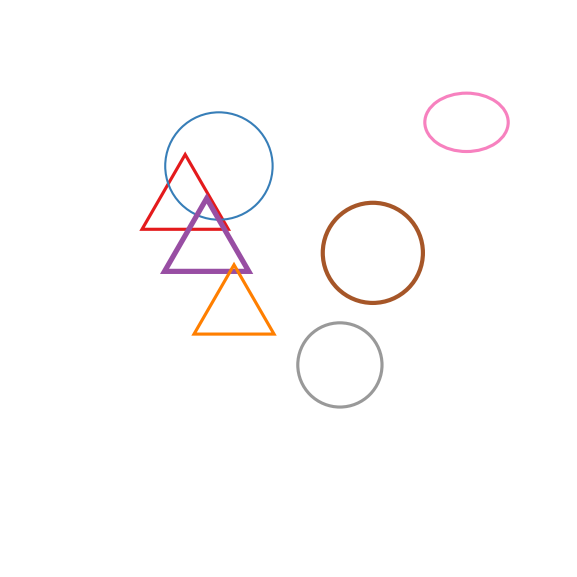[{"shape": "triangle", "thickness": 1.5, "radius": 0.43, "center": [0.321, 0.645]}, {"shape": "circle", "thickness": 1, "radius": 0.46, "center": [0.379, 0.712]}, {"shape": "triangle", "thickness": 2.5, "radius": 0.42, "center": [0.358, 0.571]}, {"shape": "triangle", "thickness": 1.5, "radius": 0.4, "center": [0.405, 0.461]}, {"shape": "circle", "thickness": 2, "radius": 0.43, "center": [0.646, 0.561]}, {"shape": "oval", "thickness": 1.5, "radius": 0.36, "center": [0.808, 0.787]}, {"shape": "circle", "thickness": 1.5, "radius": 0.36, "center": [0.589, 0.367]}]